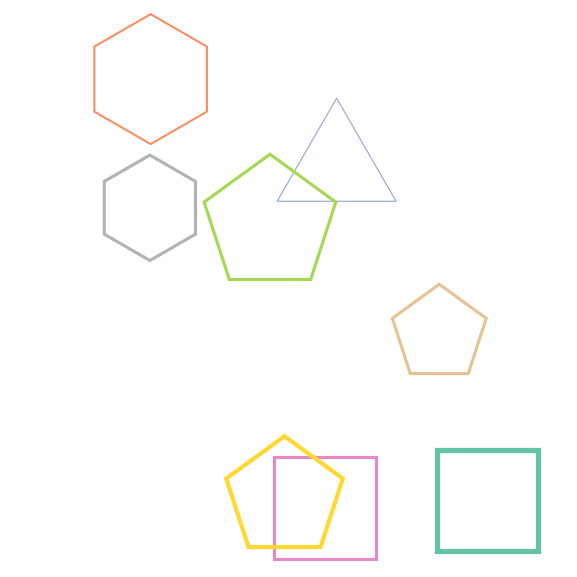[{"shape": "square", "thickness": 2.5, "radius": 0.44, "center": [0.844, 0.132]}, {"shape": "hexagon", "thickness": 1, "radius": 0.56, "center": [0.261, 0.862]}, {"shape": "triangle", "thickness": 0.5, "radius": 0.59, "center": [0.583, 0.71]}, {"shape": "square", "thickness": 1.5, "radius": 0.44, "center": [0.563, 0.119]}, {"shape": "pentagon", "thickness": 1.5, "radius": 0.6, "center": [0.467, 0.612]}, {"shape": "pentagon", "thickness": 2, "radius": 0.53, "center": [0.493, 0.138]}, {"shape": "pentagon", "thickness": 1.5, "radius": 0.43, "center": [0.761, 0.421]}, {"shape": "hexagon", "thickness": 1.5, "radius": 0.46, "center": [0.26, 0.639]}]